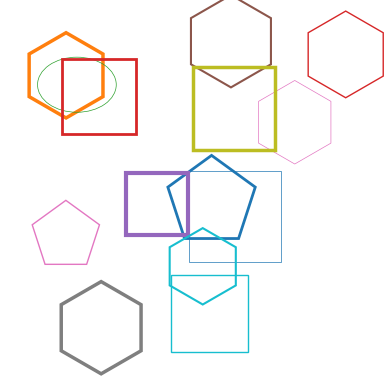[{"shape": "square", "thickness": 0.5, "radius": 0.59, "center": [0.61, 0.437]}, {"shape": "pentagon", "thickness": 2, "radius": 0.6, "center": [0.55, 0.477]}, {"shape": "hexagon", "thickness": 2.5, "radius": 0.55, "center": [0.172, 0.804]}, {"shape": "oval", "thickness": 0.5, "radius": 0.51, "center": [0.2, 0.78]}, {"shape": "hexagon", "thickness": 1, "radius": 0.56, "center": [0.898, 0.859]}, {"shape": "square", "thickness": 2, "radius": 0.48, "center": [0.257, 0.75]}, {"shape": "square", "thickness": 3, "radius": 0.4, "center": [0.407, 0.471]}, {"shape": "hexagon", "thickness": 1.5, "radius": 0.6, "center": [0.6, 0.893]}, {"shape": "pentagon", "thickness": 1, "radius": 0.46, "center": [0.171, 0.388]}, {"shape": "hexagon", "thickness": 0.5, "radius": 0.54, "center": [0.766, 0.682]}, {"shape": "hexagon", "thickness": 2.5, "radius": 0.6, "center": [0.263, 0.149]}, {"shape": "square", "thickness": 2.5, "radius": 0.54, "center": [0.607, 0.718]}, {"shape": "hexagon", "thickness": 1.5, "radius": 0.5, "center": [0.527, 0.308]}, {"shape": "square", "thickness": 1, "radius": 0.5, "center": [0.544, 0.185]}]